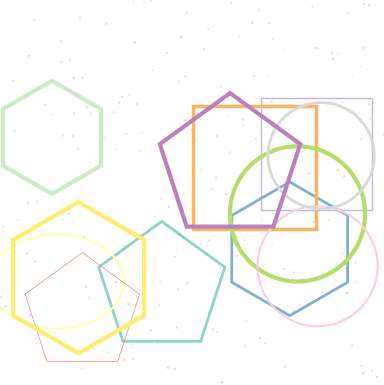[{"shape": "pentagon", "thickness": 2, "radius": 0.86, "center": [0.42, 0.253]}, {"shape": "oval", "thickness": 1.5, "radius": 0.87, "center": [0.147, 0.269]}, {"shape": "square", "thickness": 1, "radius": 0.72, "center": [0.822, 0.6]}, {"shape": "pentagon", "thickness": 0.5, "radius": 0.78, "center": [0.214, 0.188]}, {"shape": "hexagon", "thickness": 2, "radius": 0.87, "center": [0.752, 0.354]}, {"shape": "square", "thickness": 2.5, "radius": 0.8, "center": [0.66, 0.565]}, {"shape": "circle", "thickness": 3, "radius": 0.88, "center": [0.773, 0.445]}, {"shape": "circle", "thickness": 1.5, "radius": 0.78, "center": [0.825, 0.309]}, {"shape": "circle", "thickness": 2, "radius": 0.69, "center": [0.834, 0.596]}, {"shape": "pentagon", "thickness": 3, "radius": 0.96, "center": [0.598, 0.566]}, {"shape": "hexagon", "thickness": 3, "radius": 0.73, "center": [0.135, 0.643]}, {"shape": "hexagon", "thickness": 3, "radius": 0.98, "center": [0.204, 0.279]}]